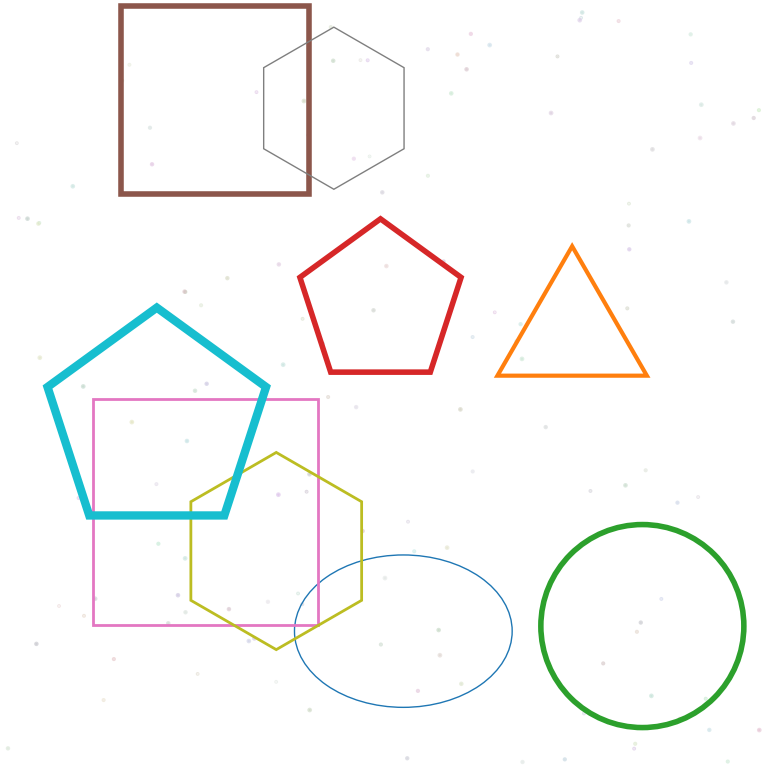[{"shape": "oval", "thickness": 0.5, "radius": 0.71, "center": [0.524, 0.18]}, {"shape": "triangle", "thickness": 1.5, "radius": 0.56, "center": [0.743, 0.568]}, {"shape": "circle", "thickness": 2, "radius": 0.66, "center": [0.834, 0.187]}, {"shape": "pentagon", "thickness": 2, "radius": 0.55, "center": [0.494, 0.606]}, {"shape": "square", "thickness": 2, "radius": 0.61, "center": [0.279, 0.87]}, {"shape": "square", "thickness": 1, "radius": 0.73, "center": [0.267, 0.335]}, {"shape": "hexagon", "thickness": 0.5, "radius": 0.53, "center": [0.434, 0.859]}, {"shape": "hexagon", "thickness": 1, "radius": 0.64, "center": [0.359, 0.284]}, {"shape": "pentagon", "thickness": 3, "radius": 0.75, "center": [0.204, 0.451]}]